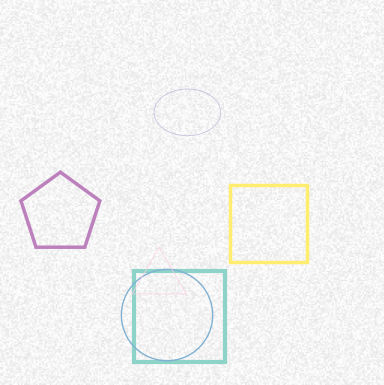[{"shape": "square", "thickness": 3, "radius": 0.59, "center": [0.467, 0.177]}, {"shape": "oval", "thickness": 0.5, "radius": 0.43, "center": [0.487, 0.708]}, {"shape": "circle", "thickness": 1, "radius": 0.59, "center": [0.434, 0.182]}, {"shape": "triangle", "thickness": 0.5, "radius": 0.4, "center": [0.413, 0.277]}, {"shape": "pentagon", "thickness": 2.5, "radius": 0.54, "center": [0.157, 0.445]}, {"shape": "square", "thickness": 2.5, "radius": 0.5, "center": [0.697, 0.42]}]